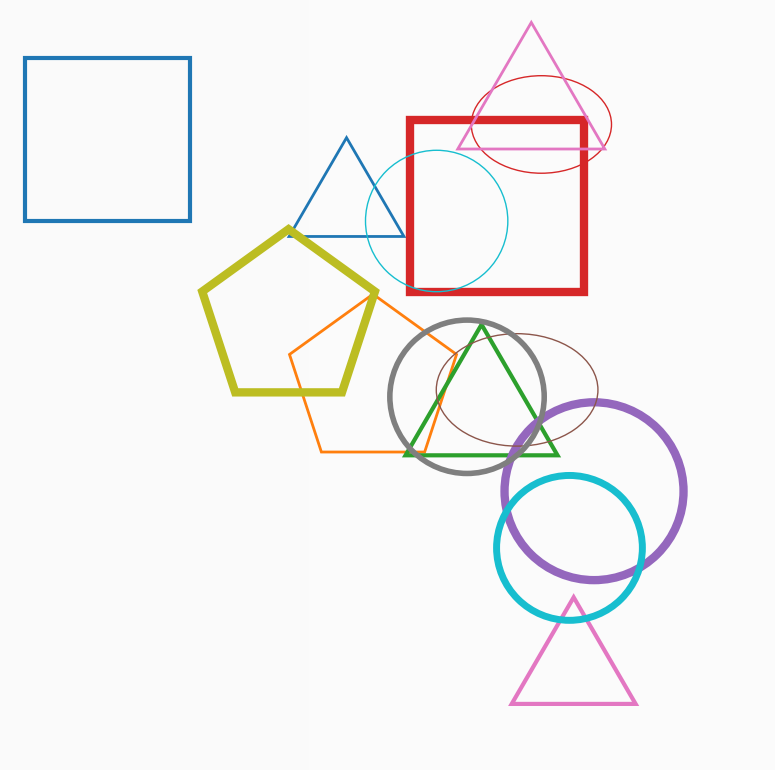[{"shape": "square", "thickness": 1.5, "radius": 0.53, "center": [0.138, 0.819]}, {"shape": "triangle", "thickness": 1, "radius": 0.43, "center": [0.447, 0.736]}, {"shape": "pentagon", "thickness": 1, "radius": 0.57, "center": [0.481, 0.505]}, {"shape": "triangle", "thickness": 1.5, "radius": 0.57, "center": [0.621, 0.465]}, {"shape": "square", "thickness": 3, "radius": 0.56, "center": [0.641, 0.732]}, {"shape": "oval", "thickness": 0.5, "radius": 0.45, "center": [0.699, 0.838]}, {"shape": "circle", "thickness": 3, "radius": 0.58, "center": [0.767, 0.362]}, {"shape": "oval", "thickness": 0.5, "radius": 0.52, "center": [0.667, 0.494]}, {"shape": "triangle", "thickness": 1.5, "radius": 0.46, "center": [0.74, 0.132]}, {"shape": "triangle", "thickness": 1, "radius": 0.55, "center": [0.686, 0.861]}, {"shape": "circle", "thickness": 2, "radius": 0.5, "center": [0.603, 0.485]}, {"shape": "pentagon", "thickness": 3, "radius": 0.59, "center": [0.372, 0.585]}, {"shape": "circle", "thickness": 0.5, "radius": 0.46, "center": [0.563, 0.713]}, {"shape": "circle", "thickness": 2.5, "radius": 0.47, "center": [0.735, 0.288]}]